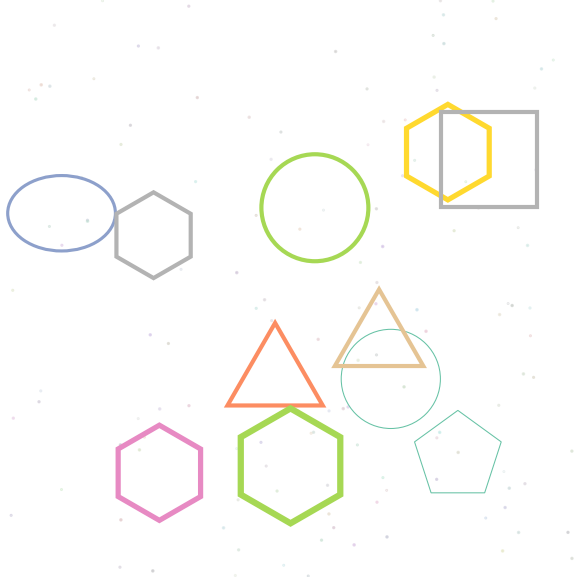[{"shape": "pentagon", "thickness": 0.5, "radius": 0.39, "center": [0.793, 0.21]}, {"shape": "circle", "thickness": 0.5, "radius": 0.43, "center": [0.677, 0.343]}, {"shape": "triangle", "thickness": 2, "radius": 0.48, "center": [0.476, 0.345]}, {"shape": "oval", "thickness": 1.5, "radius": 0.47, "center": [0.107, 0.63]}, {"shape": "hexagon", "thickness": 2.5, "radius": 0.41, "center": [0.276, 0.18]}, {"shape": "hexagon", "thickness": 3, "radius": 0.5, "center": [0.503, 0.192]}, {"shape": "circle", "thickness": 2, "radius": 0.46, "center": [0.545, 0.639]}, {"shape": "hexagon", "thickness": 2.5, "radius": 0.41, "center": [0.776, 0.736]}, {"shape": "triangle", "thickness": 2, "radius": 0.44, "center": [0.656, 0.41]}, {"shape": "square", "thickness": 2, "radius": 0.41, "center": [0.847, 0.723]}, {"shape": "hexagon", "thickness": 2, "radius": 0.37, "center": [0.266, 0.592]}]